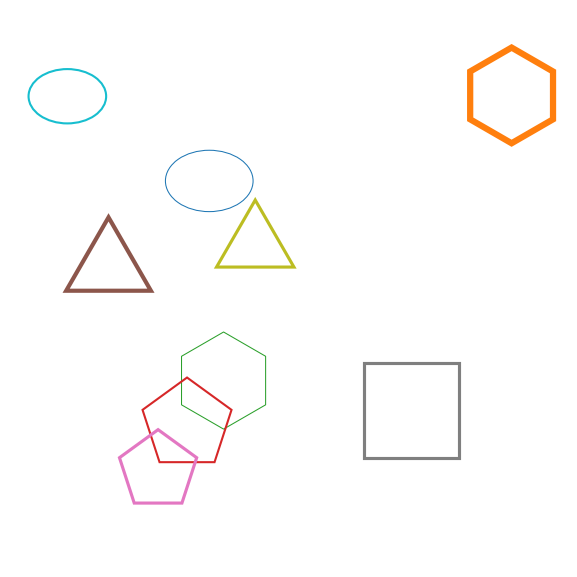[{"shape": "oval", "thickness": 0.5, "radius": 0.38, "center": [0.362, 0.686]}, {"shape": "hexagon", "thickness": 3, "radius": 0.41, "center": [0.886, 0.834]}, {"shape": "hexagon", "thickness": 0.5, "radius": 0.42, "center": [0.387, 0.34]}, {"shape": "pentagon", "thickness": 1, "radius": 0.41, "center": [0.324, 0.264]}, {"shape": "triangle", "thickness": 2, "radius": 0.42, "center": [0.188, 0.538]}, {"shape": "pentagon", "thickness": 1.5, "radius": 0.35, "center": [0.274, 0.185]}, {"shape": "square", "thickness": 1.5, "radius": 0.41, "center": [0.713, 0.289]}, {"shape": "triangle", "thickness": 1.5, "radius": 0.39, "center": [0.442, 0.575]}, {"shape": "oval", "thickness": 1, "radius": 0.34, "center": [0.117, 0.832]}]